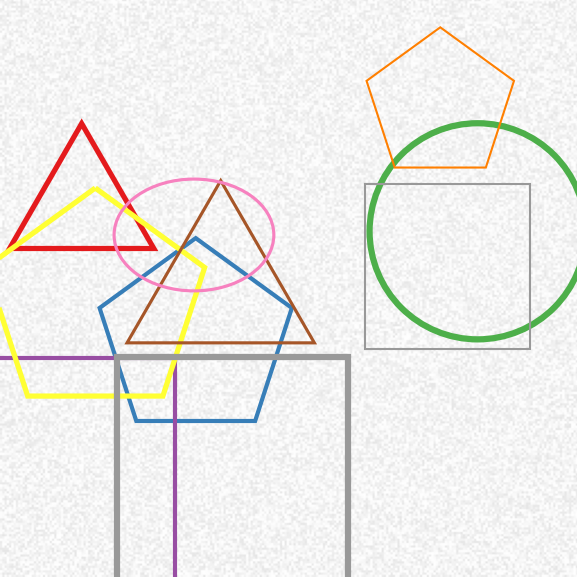[{"shape": "triangle", "thickness": 2.5, "radius": 0.72, "center": [0.141, 0.641]}, {"shape": "pentagon", "thickness": 2, "radius": 0.88, "center": [0.339, 0.412]}, {"shape": "circle", "thickness": 3, "radius": 0.94, "center": [0.827, 0.599]}, {"shape": "square", "thickness": 2, "radius": 0.95, "center": [0.112, 0.188]}, {"shape": "pentagon", "thickness": 1, "radius": 0.67, "center": [0.762, 0.818]}, {"shape": "pentagon", "thickness": 2.5, "radius": 1.0, "center": [0.165, 0.474]}, {"shape": "triangle", "thickness": 1.5, "radius": 0.94, "center": [0.382, 0.499]}, {"shape": "oval", "thickness": 1.5, "radius": 0.69, "center": [0.336, 0.592]}, {"shape": "square", "thickness": 1, "radius": 0.71, "center": [0.775, 0.537]}, {"shape": "square", "thickness": 3, "radius": 1.0, "center": [0.403, 0.181]}]